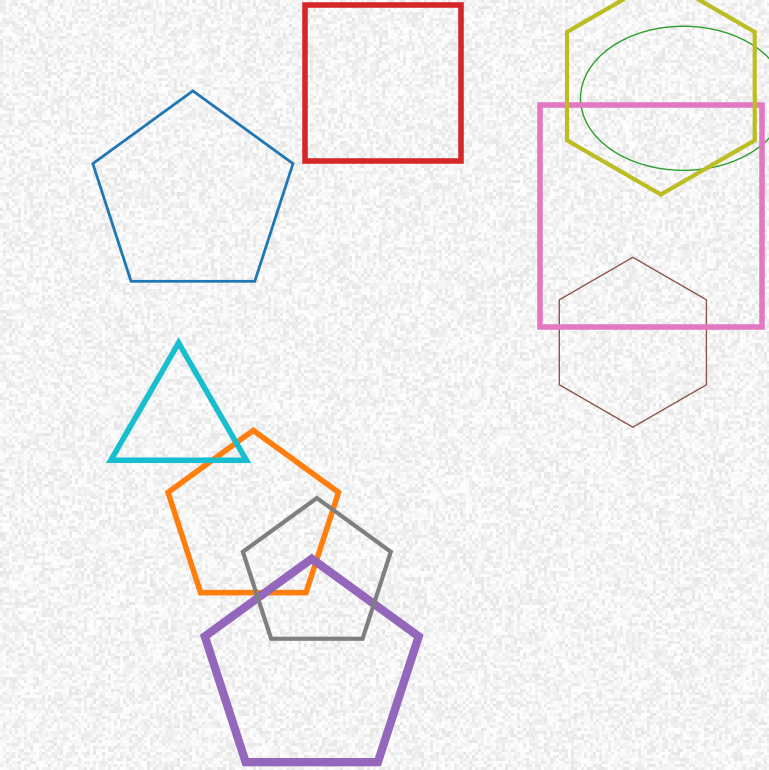[{"shape": "pentagon", "thickness": 1, "radius": 0.68, "center": [0.251, 0.745]}, {"shape": "pentagon", "thickness": 2, "radius": 0.58, "center": [0.329, 0.325]}, {"shape": "oval", "thickness": 0.5, "radius": 0.67, "center": [0.888, 0.872]}, {"shape": "square", "thickness": 2, "radius": 0.51, "center": [0.498, 0.892]}, {"shape": "pentagon", "thickness": 3, "radius": 0.73, "center": [0.405, 0.128]}, {"shape": "hexagon", "thickness": 0.5, "radius": 0.55, "center": [0.822, 0.555]}, {"shape": "square", "thickness": 2, "radius": 0.72, "center": [0.845, 0.72]}, {"shape": "pentagon", "thickness": 1.5, "radius": 0.51, "center": [0.412, 0.252]}, {"shape": "hexagon", "thickness": 1.5, "radius": 0.7, "center": [0.858, 0.888]}, {"shape": "triangle", "thickness": 2, "radius": 0.51, "center": [0.232, 0.453]}]